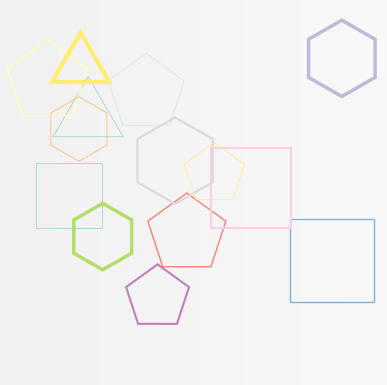[{"shape": "square", "thickness": 0.5, "radius": 0.42, "center": [0.179, 0.493]}, {"shape": "triangle", "thickness": 0.5, "radius": 0.52, "center": [0.227, 0.697]}, {"shape": "pentagon", "thickness": 1, "radius": 0.54, "center": [0.122, 0.788]}, {"shape": "hexagon", "thickness": 2.5, "radius": 0.5, "center": [0.882, 0.848]}, {"shape": "pentagon", "thickness": 1, "radius": 0.53, "center": [0.482, 0.393]}, {"shape": "square", "thickness": 1, "radius": 0.54, "center": [0.856, 0.324]}, {"shape": "hexagon", "thickness": 0.5, "radius": 0.42, "center": [0.204, 0.665]}, {"shape": "hexagon", "thickness": 2.5, "radius": 0.43, "center": [0.265, 0.386]}, {"shape": "square", "thickness": 1.5, "radius": 0.52, "center": [0.647, 0.511]}, {"shape": "hexagon", "thickness": 1.5, "radius": 0.56, "center": [0.452, 0.583]}, {"shape": "pentagon", "thickness": 1.5, "radius": 0.43, "center": [0.407, 0.228]}, {"shape": "pentagon", "thickness": 0.5, "radius": 0.52, "center": [0.377, 0.758]}, {"shape": "triangle", "thickness": 3, "radius": 0.43, "center": [0.208, 0.83]}, {"shape": "pentagon", "thickness": 0.5, "radius": 0.41, "center": [0.553, 0.548]}]